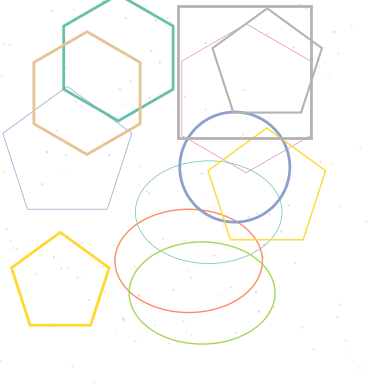[{"shape": "hexagon", "thickness": 2, "radius": 0.82, "center": [0.308, 0.85]}, {"shape": "oval", "thickness": 0.5, "radius": 0.95, "center": [0.542, 0.449]}, {"shape": "oval", "thickness": 1, "radius": 0.96, "center": [0.49, 0.322]}, {"shape": "circle", "thickness": 2, "radius": 0.72, "center": [0.61, 0.566]}, {"shape": "pentagon", "thickness": 0.5, "radius": 0.88, "center": [0.175, 0.599]}, {"shape": "hexagon", "thickness": 0.5, "radius": 0.97, "center": [0.64, 0.745]}, {"shape": "oval", "thickness": 1, "radius": 0.95, "center": [0.525, 0.239]}, {"shape": "pentagon", "thickness": 2, "radius": 0.67, "center": [0.157, 0.263]}, {"shape": "pentagon", "thickness": 1, "radius": 0.8, "center": [0.693, 0.507]}, {"shape": "hexagon", "thickness": 2, "radius": 0.8, "center": [0.226, 0.758]}, {"shape": "square", "thickness": 2, "radius": 0.86, "center": [0.635, 0.814]}, {"shape": "pentagon", "thickness": 1.5, "radius": 0.75, "center": [0.694, 0.829]}]